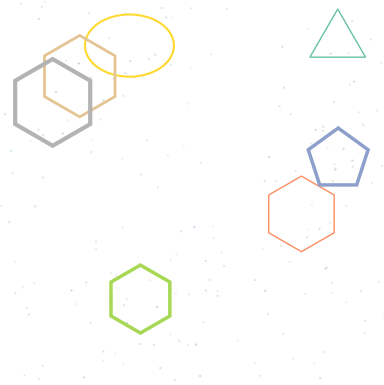[{"shape": "triangle", "thickness": 1, "radius": 0.42, "center": [0.877, 0.893]}, {"shape": "hexagon", "thickness": 1, "radius": 0.49, "center": [0.783, 0.444]}, {"shape": "pentagon", "thickness": 2.5, "radius": 0.41, "center": [0.878, 0.586]}, {"shape": "hexagon", "thickness": 2.5, "radius": 0.44, "center": [0.365, 0.223]}, {"shape": "oval", "thickness": 1.5, "radius": 0.58, "center": [0.336, 0.882]}, {"shape": "hexagon", "thickness": 2, "radius": 0.53, "center": [0.207, 0.802]}, {"shape": "hexagon", "thickness": 3, "radius": 0.56, "center": [0.137, 0.734]}]